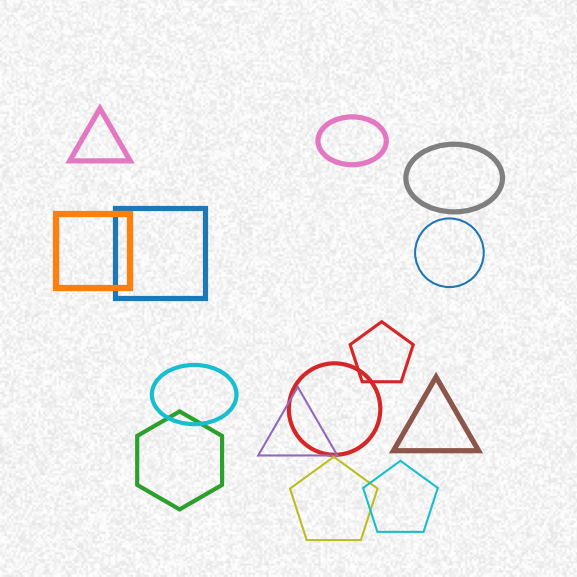[{"shape": "circle", "thickness": 1, "radius": 0.3, "center": [0.778, 0.561]}, {"shape": "square", "thickness": 2.5, "radius": 0.39, "center": [0.278, 0.562]}, {"shape": "square", "thickness": 3, "radius": 0.32, "center": [0.16, 0.564]}, {"shape": "hexagon", "thickness": 2, "radius": 0.42, "center": [0.311, 0.202]}, {"shape": "circle", "thickness": 2, "radius": 0.4, "center": [0.579, 0.291]}, {"shape": "pentagon", "thickness": 1.5, "radius": 0.29, "center": [0.661, 0.385]}, {"shape": "triangle", "thickness": 1, "radius": 0.4, "center": [0.516, 0.25]}, {"shape": "triangle", "thickness": 2.5, "radius": 0.43, "center": [0.755, 0.261]}, {"shape": "oval", "thickness": 2.5, "radius": 0.3, "center": [0.61, 0.755]}, {"shape": "triangle", "thickness": 2.5, "radius": 0.3, "center": [0.173, 0.751]}, {"shape": "oval", "thickness": 2.5, "radius": 0.42, "center": [0.786, 0.691]}, {"shape": "pentagon", "thickness": 1, "radius": 0.4, "center": [0.578, 0.128]}, {"shape": "pentagon", "thickness": 1, "radius": 0.34, "center": [0.693, 0.133]}, {"shape": "oval", "thickness": 2, "radius": 0.37, "center": [0.336, 0.316]}]